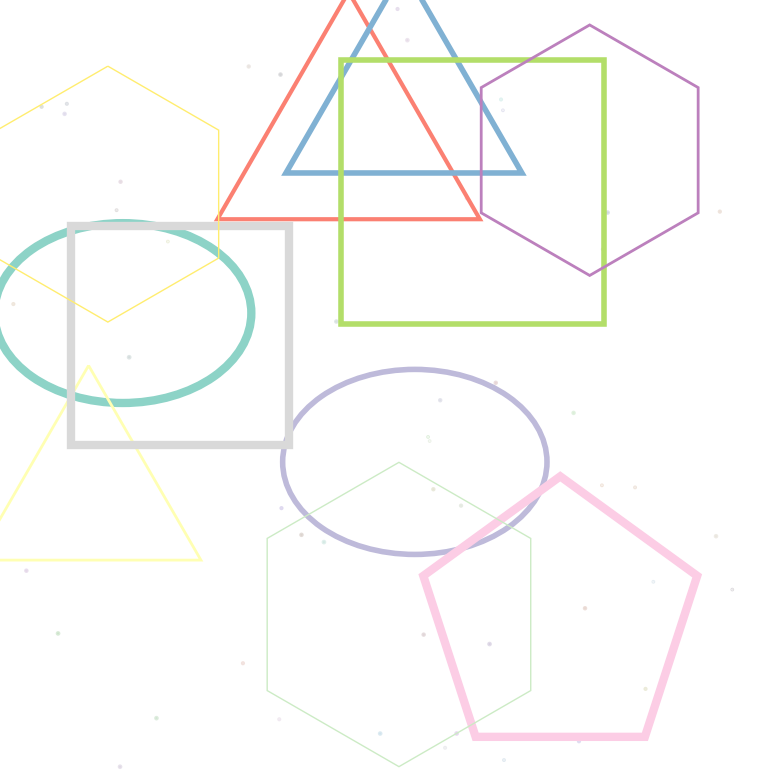[{"shape": "oval", "thickness": 3, "radius": 0.83, "center": [0.16, 0.593]}, {"shape": "triangle", "thickness": 1, "radius": 0.84, "center": [0.115, 0.357]}, {"shape": "oval", "thickness": 2, "radius": 0.86, "center": [0.539, 0.4]}, {"shape": "triangle", "thickness": 1.5, "radius": 0.98, "center": [0.453, 0.814]}, {"shape": "triangle", "thickness": 2, "radius": 0.88, "center": [0.525, 0.864]}, {"shape": "square", "thickness": 2, "radius": 0.86, "center": [0.614, 0.751]}, {"shape": "pentagon", "thickness": 3, "radius": 0.94, "center": [0.728, 0.194]}, {"shape": "square", "thickness": 3, "radius": 0.71, "center": [0.234, 0.564]}, {"shape": "hexagon", "thickness": 1, "radius": 0.81, "center": [0.766, 0.805]}, {"shape": "hexagon", "thickness": 0.5, "radius": 0.99, "center": [0.518, 0.202]}, {"shape": "hexagon", "thickness": 0.5, "radius": 0.83, "center": [0.14, 0.748]}]